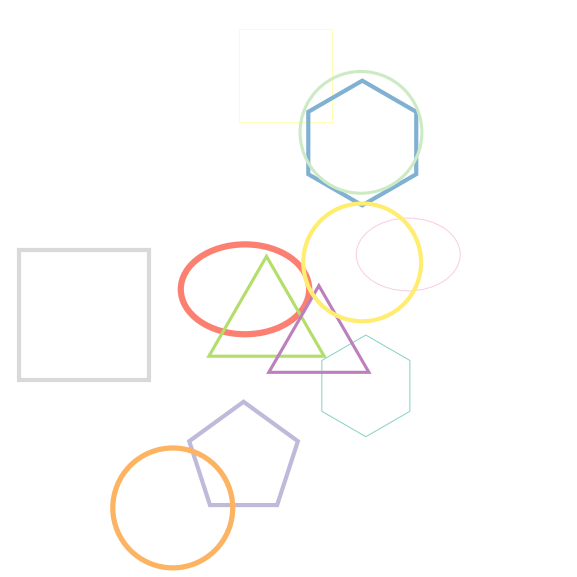[{"shape": "hexagon", "thickness": 0.5, "radius": 0.44, "center": [0.634, 0.331]}, {"shape": "square", "thickness": 0.5, "radius": 0.4, "center": [0.495, 0.869]}, {"shape": "pentagon", "thickness": 2, "radius": 0.49, "center": [0.422, 0.205]}, {"shape": "oval", "thickness": 3, "radius": 0.56, "center": [0.424, 0.498]}, {"shape": "hexagon", "thickness": 2, "radius": 0.54, "center": [0.627, 0.752]}, {"shape": "circle", "thickness": 2.5, "radius": 0.52, "center": [0.299, 0.12]}, {"shape": "triangle", "thickness": 1.5, "radius": 0.58, "center": [0.461, 0.44]}, {"shape": "oval", "thickness": 0.5, "radius": 0.45, "center": [0.707, 0.558]}, {"shape": "square", "thickness": 2, "radius": 0.56, "center": [0.145, 0.453]}, {"shape": "triangle", "thickness": 1.5, "radius": 0.5, "center": [0.552, 0.404]}, {"shape": "circle", "thickness": 1.5, "radius": 0.53, "center": [0.625, 0.77]}, {"shape": "circle", "thickness": 2, "radius": 0.51, "center": [0.627, 0.545]}]